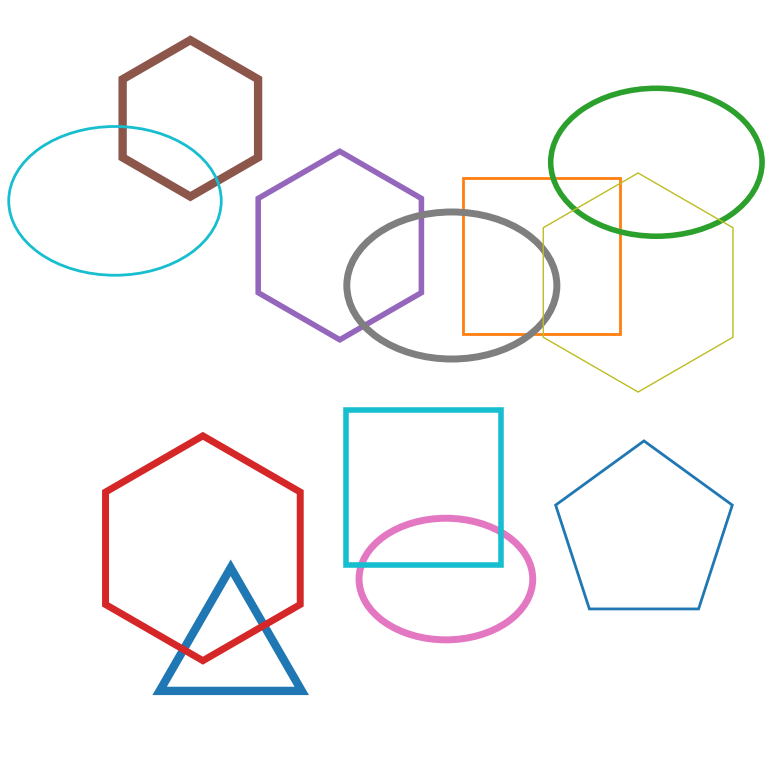[{"shape": "pentagon", "thickness": 1, "radius": 0.6, "center": [0.836, 0.307]}, {"shape": "triangle", "thickness": 3, "radius": 0.53, "center": [0.3, 0.156]}, {"shape": "square", "thickness": 1, "radius": 0.51, "center": [0.703, 0.668]}, {"shape": "oval", "thickness": 2, "radius": 0.69, "center": [0.852, 0.789]}, {"shape": "hexagon", "thickness": 2.5, "radius": 0.73, "center": [0.263, 0.288]}, {"shape": "hexagon", "thickness": 2, "radius": 0.61, "center": [0.441, 0.681]}, {"shape": "hexagon", "thickness": 3, "radius": 0.51, "center": [0.247, 0.846]}, {"shape": "oval", "thickness": 2.5, "radius": 0.56, "center": [0.579, 0.248]}, {"shape": "oval", "thickness": 2.5, "radius": 0.68, "center": [0.587, 0.629]}, {"shape": "hexagon", "thickness": 0.5, "radius": 0.71, "center": [0.829, 0.633]}, {"shape": "square", "thickness": 2, "radius": 0.5, "center": [0.55, 0.367]}, {"shape": "oval", "thickness": 1, "radius": 0.69, "center": [0.149, 0.739]}]